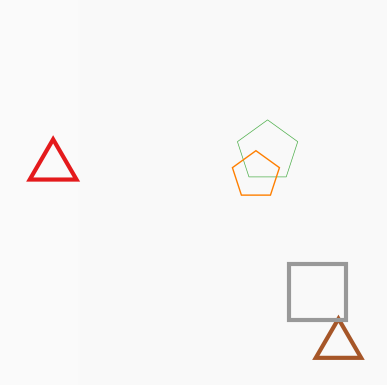[{"shape": "triangle", "thickness": 3, "radius": 0.35, "center": [0.137, 0.568]}, {"shape": "pentagon", "thickness": 0.5, "radius": 0.41, "center": [0.691, 0.607]}, {"shape": "pentagon", "thickness": 1, "radius": 0.32, "center": [0.66, 0.545]}, {"shape": "triangle", "thickness": 3, "radius": 0.34, "center": [0.873, 0.104]}, {"shape": "square", "thickness": 3, "radius": 0.36, "center": [0.819, 0.242]}]